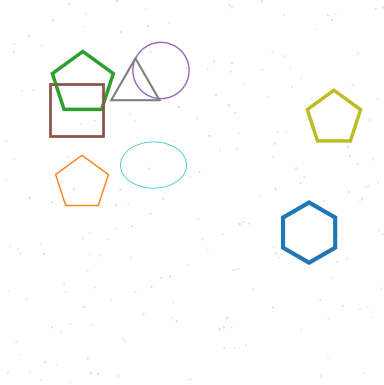[{"shape": "hexagon", "thickness": 3, "radius": 0.39, "center": [0.803, 0.396]}, {"shape": "pentagon", "thickness": 1, "radius": 0.36, "center": [0.213, 0.524]}, {"shape": "pentagon", "thickness": 2.5, "radius": 0.42, "center": [0.215, 0.783]}, {"shape": "circle", "thickness": 1, "radius": 0.37, "center": [0.418, 0.817]}, {"shape": "square", "thickness": 2, "radius": 0.34, "center": [0.199, 0.714]}, {"shape": "triangle", "thickness": 1.5, "radius": 0.36, "center": [0.352, 0.776]}, {"shape": "pentagon", "thickness": 2.5, "radius": 0.36, "center": [0.867, 0.693]}, {"shape": "oval", "thickness": 0.5, "radius": 0.43, "center": [0.399, 0.571]}]